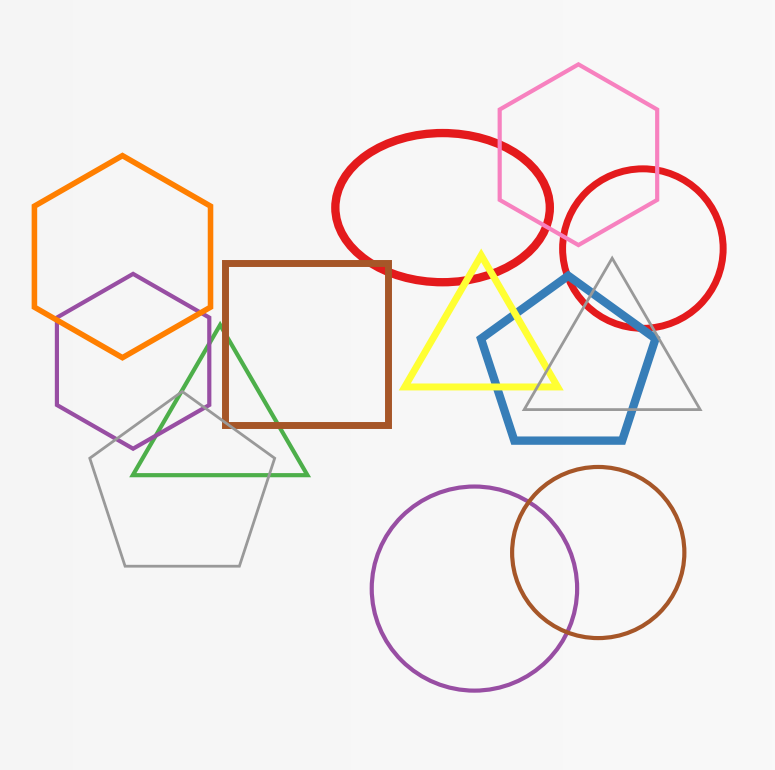[{"shape": "oval", "thickness": 3, "radius": 0.69, "center": [0.571, 0.73]}, {"shape": "circle", "thickness": 2.5, "radius": 0.52, "center": [0.83, 0.677]}, {"shape": "pentagon", "thickness": 3, "radius": 0.59, "center": [0.733, 0.524]}, {"shape": "triangle", "thickness": 1.5, "radius": 0.65, "center": [0.284, 0.448]}, {"shape": "circle", "thickness": 1.5, "radius": 0.66, "center": [0.612, 0.236]}, {"shape": "hexagon", "thickness": 1.5, "radius": 0.57, "center": [0.172, 0.531]}, {"shape": "hexagon", "thickness": 2, "radius": 0.66, "center": [0.158, 0.667]}, {"shape": "triangle", "thickness": 2.5, "radius": 0.57, "center": [0.621, 0.554]}, {"shape": "circle", "thickness": 1.5, "radius": 0.56, "center": [0.772, 0.282]}, {"shape": "square", "thickness": 2.5, "radius": 0.53, "center": [0.396, 0.553]}, {"shape": "hexagon", "thickness": 1.5, "radius": 0.59, "center": [0.746, 0.799]}, {"shape": "triangle", "thickness": 1, "radius": 0.66, "center": [0.79, 0.534]}, {"shape": "pentagon", "thickness": 1, "radius": 0.63, "center": [0.235, 0.366]}]